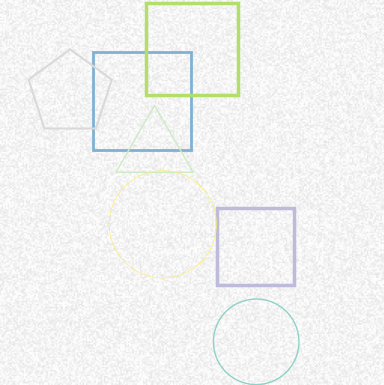[{"shape": "circle", "thickness": 1, "radius": 0.56, "center": [0.665, 0.112]}, {"shape": "square", "thickness": 2.5, "radius": 0.5, "center": [0.665, 0.361]}, {"shape": "square", "thickness": 2, "radius": 0.64, "center": [0.368, 0.738]}, {"shape": "square", "thickness": 2.5, "radius": 0.59, "center": [0.499, 0.873]}, {"shape": "pentagon", "thickness": 1.5, "radius": 0.57, "center": [0.182, 0.758]}, {"shape": "triangle", "thickness": 1, "radius": 0.58, "center": [0.401, 0.61]}, {"shape": "circle", "thickness": 0.5, "radius": 0.7, "center": [0.423, 0.417]}]